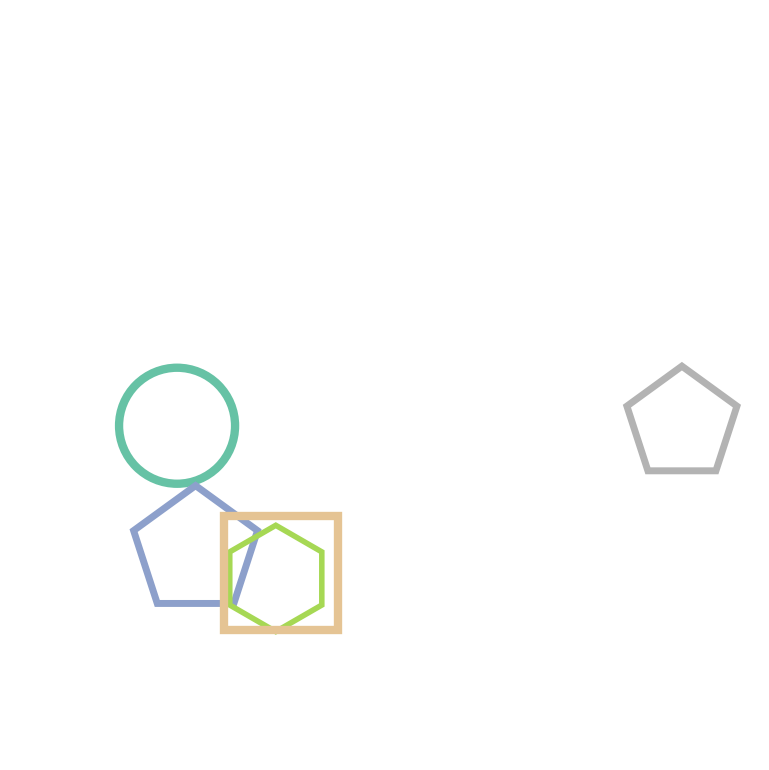[{"shape": "circle", "thickness": 3, "radius": 0.38, "center": [0.23, 0.447]}, {"shape": "pentagon", "thickness": 2.5, "radius": 0.42, "center": [0.254, 0.285]}, {"shape": "hexagon", "thickness": 2, "radius": 0.35, "center": [0.358, 0.249]}, {"shape": "square", "thickness": 3, "radius": 0.37, "center": [0.365, 0.256]}, {"shape": "pentagon", "thickness": 2.5, "radius": 0.38, "center": [0.886, 0.449]}]